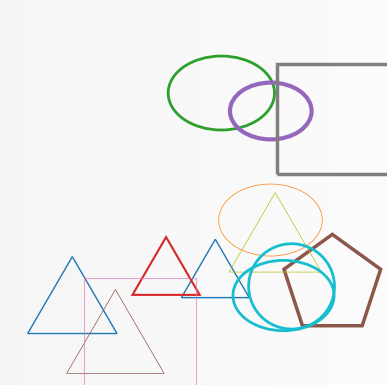[{"shape": "triangle", "thickness": 1, "radius": 0.51, "center": [0.556, 0.277]}, {"shape": "triangle", "thickness": 1, "radius": 0.67, "center": [0.187, 0.2]}, {"shape": "oval", "thickness": 0.5, "radius": 0.67, "center": [0.698, 0.428]}, {"shape": "oval", "thickness": 2, "radius": 0.69, "center": [0.571, 0.758]}, {"shape": "triangle", "thickness": 1.5, "radius": 0.5, "center": [0.429, 0.284]}, {"shape": "oval", "thickness": 3, "radius": 0.53, "center": [0.699, 0.712]}, {"shape": "triangle", "thickness": 0.5, "radius": 0.73, "center": [0.298, 0.103]}, {"shape": "pentagon", "thickness": 2.5, "radius": 0.66, "center": [0.858, 0.26]}, {"shape": "square", "thickness": 0.5, "radius": 0.73, "center": [0.361, 0.133]}, {"shape": "square", "thickness": 2.5, "radius": 0.72, "center": [0.858, 0.692]}, {"shape": "triangle", "thickness": 0.5, "radius": 0.69, "center": [0.71, 0.362]}, {"shape": "oval", "thickness": 2, "radius": 0.65, "center": [0.732, 0.232]}, {"shape": "circle", "thickness": 2, "radius": 0.55, "center": [0.752, 0.256]}]